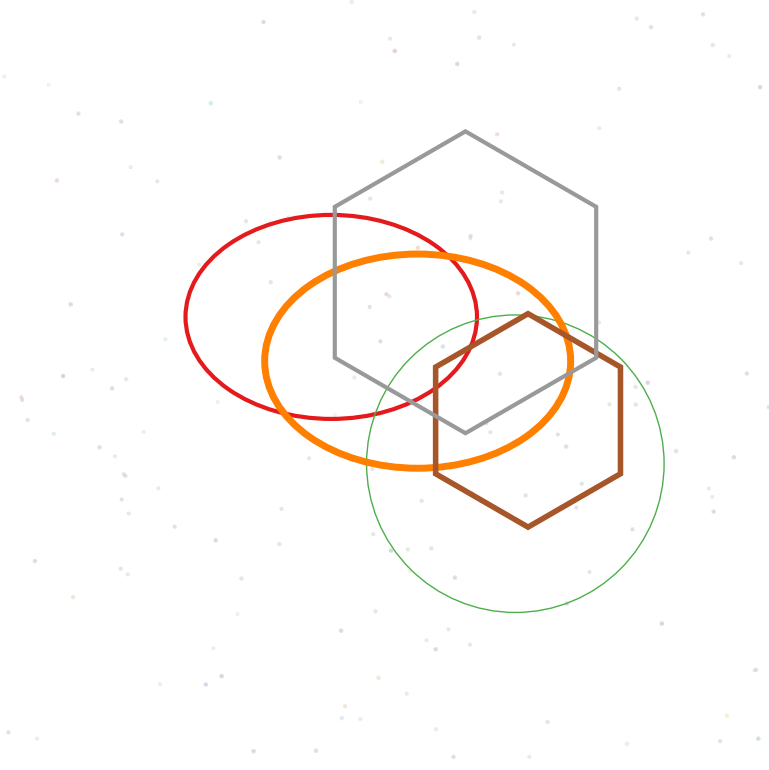[{"shape": "oval", "thickness": 1.5, "radius": 0.95, "center": [0.43, 0.588]}, {"shape": "circle", "thickness": 0.5, "radius": 0.97, "center": [0.669, 0.398]}, {"shape": "oval", "thickness": 2.5, "radius": 0.99, "center": [0.542, 0.531]}, {"shape": "hexagon", "thickness": 2, "radius": 0.69, "center": [0.686, 0.454]}, {"shape": "hexagon", "thickness": 1.5, "radius": 0.98, "center": [0.605, 0.633]}]